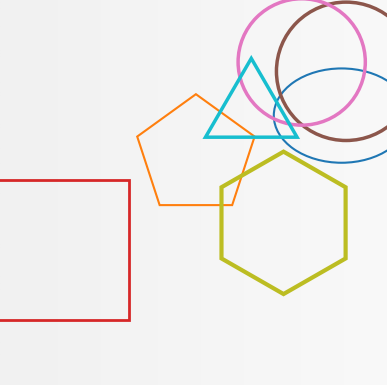[{"shape": "oval", "thickness": 1.5, "radius": 0.87, "center": [0.882, 0.7]}, {"shape": "pentagon", "thickness": 1.5, "radius": 0.8, "center": [0.506, 0.596]}, {"shape": "square", "thickness": 2, "radius": 0.91, "center": [0.15, 0.35]}, {"shape": "circle", "thickness": 2.5, "radius": 0.9, "center": [0.893, 0.815]}, {"shape": "circle", "thickness": 2.5, "radius": 0.82, "center": [0.779, 0.839]}, {"shape": "hexagon", "thickness": 3, "radius": 0.92, "center": [0.732, 0.421]}, {"shape": "triangle", "thickness": 2.5, "radius": 0.68, "center": [0.648, 0.712]}]